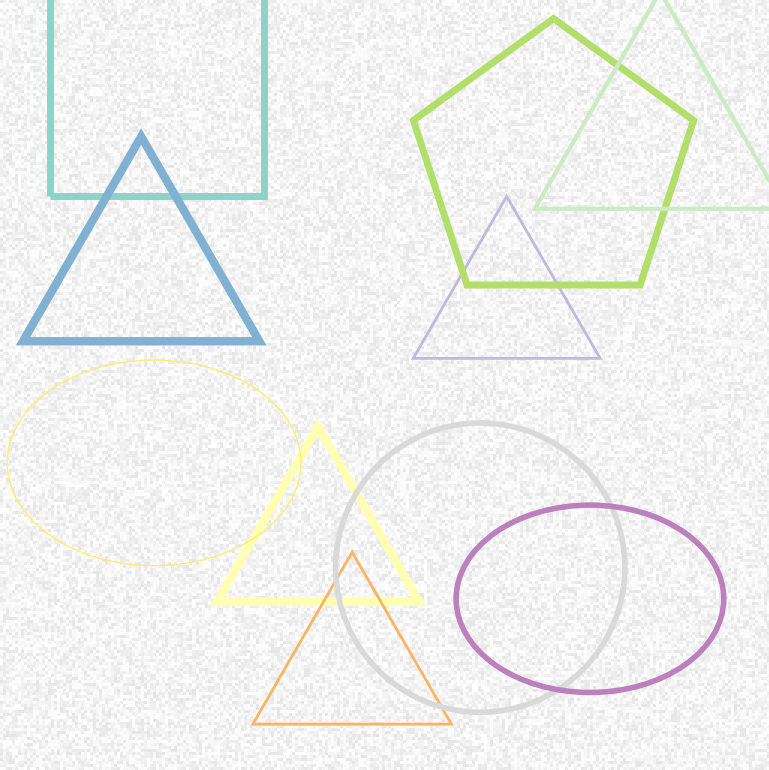[{"shape": "square", "thickness": 2.5, "radius": 0.7, "center": [0.203, 0.884]}, {"shape": "triangle", "thickness": 3, "radius": 0.76, "center": [0.413, 0.294]}, {"shape": "triangle", "thickness": 1, "radius": 0.7, "center": [0.658, 0.605]}, {"shape": "triangle", "thickness": 3, "radius": 0.89, "center": [0.183, 0.645]}, {"shape": "triangle", "thickness": 1, "radius": 0.74, "center": [0.457, 0.134]}, {"shape": "pentagon", "thickness": 2.5, "radius": 0.96, "center": [0.719, 0.785]}, {"shape": "circle", "thickness": 2, "radius": 0.94, "center": [0.624, 0.263]}, {"shape": "oval", "thickness": 2, "radius": 0.87, "center": [0.766, 0.222]}, {"shape": "triangle", "thickness": 1.5, "radius": 0.94, "center": [0.857, 0.823]}, {"shape": "oval", "thickness": 0.5, "radius": 0.95, "center": [0.2, 0.399]}]